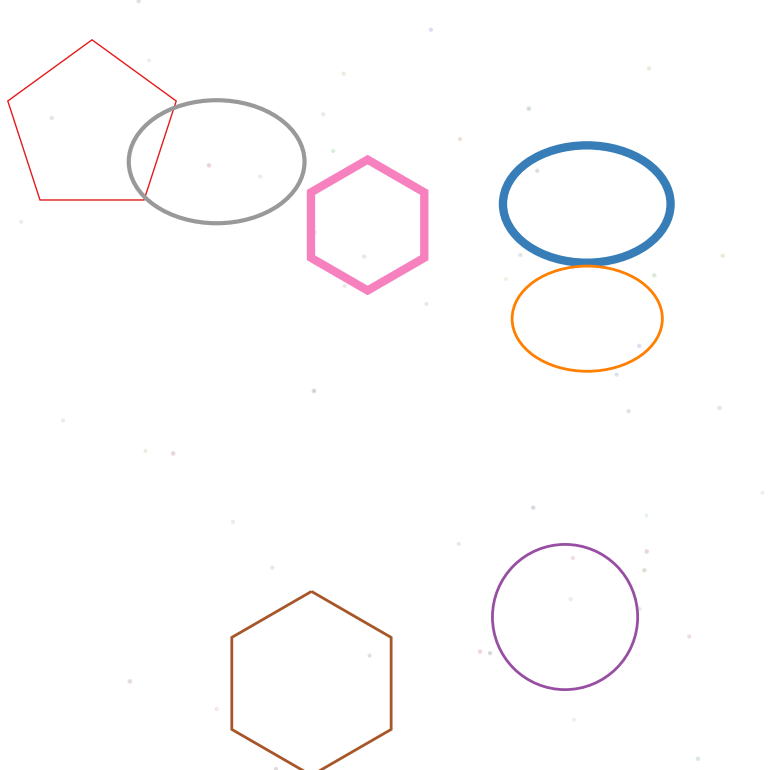[{"shape": "pentagon", "thickness": 0.5, "radius": 0.57, "center": [0.119, 0.833]}, {"shape": "oval", "thickness": 3, "radius": 0.54, "center": [0.762, 0.735]}, {"shape": "circle", "thickness": 1, "radius": 0.47, "center": [0.734, 0.199]}, {"shape": "oval", "thickness": 1, "radius": 0.49, "center": [0.763, 0.586]}, {"shape": "hexagon", "thickness": 1, "radius": 0.6, "center": [0.405, 0.112]}, {"shape": "hexagon", "thickness": 3, "radius": 0.42, "center": [0.477, 0.708]}, {"shape": "oval", "thickness": 1.5, "radius": 0.57, "center": [0.281, 0.79]}]